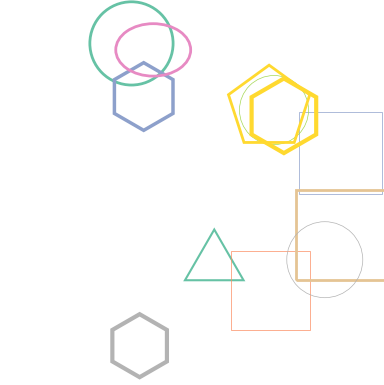[{"shape": "circle", "thickness": 2, "radius": 0.54, "center": [0.341, 0.887]}, {"shape": "triangle", "thickness": 1.5, "radius": 0.44, "center": [0.557, 0.316]}, {"shape": "square", "thickness": 0.5, "radius": 0.51, "center": [0.703, 0.245]}, {"shape": "square", "thickness": 0.5, "radius": 0.54, "center": [0.884, 0.603]}, {"shape": "hexagon", "thickness": 2.5, "radius": 0.44, "center": [0.373, 0.749]}, {"shape": "oval", "thickness": 2, "radius": 0.49, "center": [0.398, 0.87]}, {"shape": "circle", "thickness": 0.5, "radius": 0.45, "center": [0.712, 0.714]}, {"shape": "hexagon", "thickness": 3, "radius": 0.48, "center": [0.737, 0.699]}, {"shape": "pentagon", "thickness": 2, "radius": 0.55, "center": [0.699, 0.72]}, {"shape": "square", "thickness": 2, "radius": 0.58, "center": [0.887, 0.391]}, {"shape": "circle", "thickness": 0.5, "radius": 0.49, "center": [0.844, 0.325]}, {"shape": "hexagon", "thickness": 3, "radius": 0.41, "center": [0.363, 0.102]}]